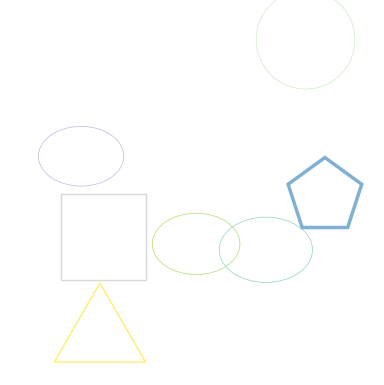[{"shape": "oval", "thickness": 0.5, "radius": 0.61, "center": [0.691, 0.351]}, {"shape": "oval", "thickness": 0.5, "radius": 0.55, "center": [0.211, 0.594]}, {"shape": "pentagon", "thickness": 2.5, "radius": 0.5, "center": [0.844, 0.49]}, {"shape": "oval", "thickness": 0.5, "radius": 0.57, "center": [0.509, 0.367]}, {"shape": "square", "thickness": 1, "radius": 0.55, "center": [0.269, 0.384]}, {"shape": "circle", "thickness": 0.5, "radius": 0.64, "center": [0.794, 0.897]}, {"shape": "triangle", "thickness": 1, "radius": 0.68, "center": [0.26, 0.128]}]